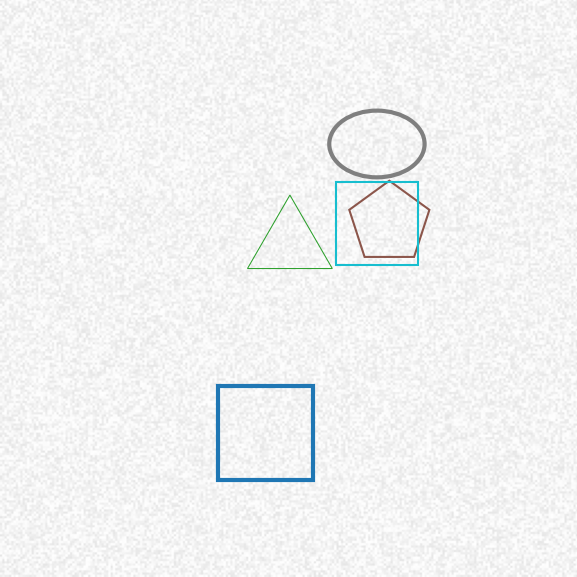[{"shape": "square", "thickness": 2, "radius": 0.41, "center": [0.46, 0.249]}, {"shape": "triangle", "thickness": 0.5, "radius": 0.42, "center": [0.502, 0.577]}, {"shape": "pentagon", "thickness": 1, "radius": 0.36, "center": [0.674, 0.613]}, {"shape": "oval", "thickness": 2, "radius": 0.41, "center": [0.653, 0.75]}, {"shape": "square", "thickness": 1, "radius": 0.36, "center": [0.653, 0.612]}]